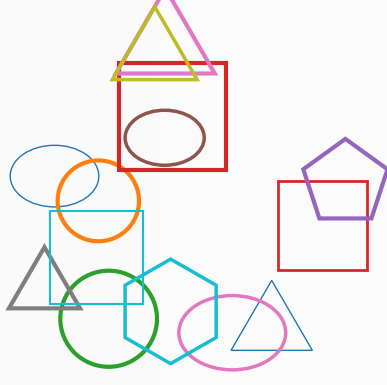[{"shape": "oval", "thickness": 1, "radius": 0.57, "center": [0.141, 0.543]}, {"shape": "triangle", "thickness": 1, "radius": 0.61, "center": [0.701, 0.151]}, {"shape": "circle", "thickness": 3, "radius": 0.52, "center": [0.254, 0.478]}, {"shape": "circle", "thickness": 3, "radius": 0.62, "center": [0.28, 0.172]}, {"shape": "square", "thickness": 2, "radius": 0.58, "center": [0.832, 0.415]}, {"shape": "square", "thickness": 3, "radius": 0.69, "center": [0.445, 0.698]}, {"shape": "pentagon", "thickness": 3, "radius": 0.57, "center": [0.891, 0.525]}, {"shape": "oval", "thickness": 2.5, "radius": 0.51, "center": [0.425, 0.642]}, {"shape": "oval", "thickness": 2.5, "radius": 0.69, "center": [0.599, 0.136]}, {"shape": "triangle", "thickness": 3, "radius": 0.74, "center": [0.427, 0.883]}, {"shape": "triangle", "thickness": 3, "radius": 0.53, "center": [0.115, 0.252]}, {"shape": "triangle", "thickness": 2.5, "radius": 0.63, "center": [0.399, 0.856]}, {"shape": "hexagon", "thickness": 2.5, "radius": 0.68, "center": [0.44, 0.191]}, {"shape": "square", "thickness": 1.5, "radius": 0.6, "center": [0.249, 0.33]}]